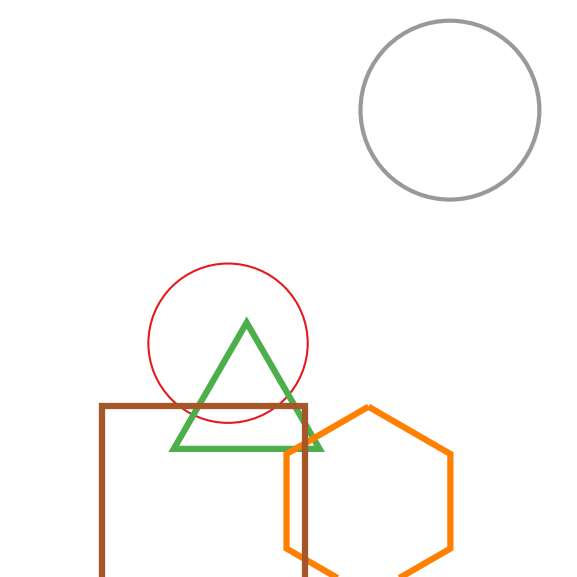[{"shape": "circle", "thickness": 1, "radius": 0.69, "center": [0.395, 0.405]}, {"shape": "triangle", "thickness": 3, "radius": 0.73, "center": [0.427, 0.295]}, {"shape": "hexagon", "thickness": 3, "radius": 0.82, "center": [0.638, 0.131]}, {"shape": "square", "thickness": 3, "radius": 0.88, "center": [0.353, 0.12]}, {"shape": "circle", "thickness": 2, "radius": 0.77, "center": [0.779, 0.808]}]